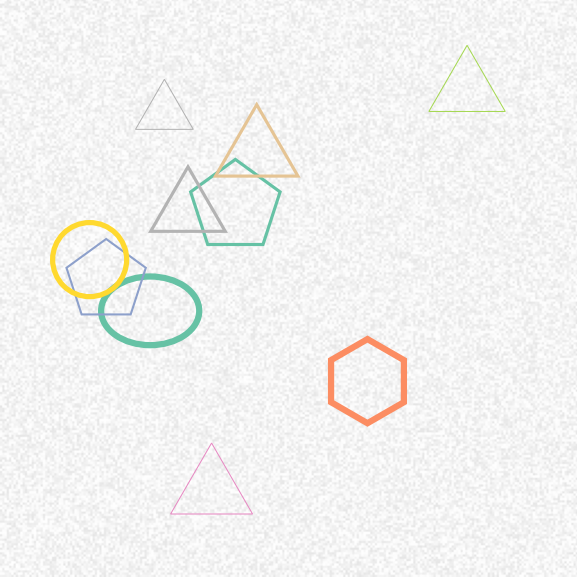[{"shape": "pentagon", "thickness": 1.5, "radius": 0.41, "center": [0.408, 0.642]}, {"shape": "oval", "thickness": 3, "radius": 0.42, "center": [0.26, 0.461]}, {"shape": "hexagon", "thickness": 3, "radius": 0.36, "center": [0.636, 0.339]}, {"shape": "pentagon", "thickness": 1, "radius": 0.36, "center": [0.184, 0.513]}, {"shape": "triangle", "thickness": 0.5, "radius": 0.41, "center": [0.366, 0.15]}, {"shape": "triangle", "thickness": 0.5, "radius": 0.38, "center": [0.809, 0.844]}, {"shape": "circle", "thickness": 2.5, "radius": 0.32, "center": [0.155, 0.55]}, {"shape": "triangle", "thickness": 1.5, "radius": 0.41, "center": [0.445, 0.735]}, {"shape": "triangle", "thickness": 0.5, "radius": 0.29, "center": [0.285, 0.804]}, {"shape": "triangle", "thickness": 1.5, "radius": 0.37, "center": [0.326, 0.636]}]